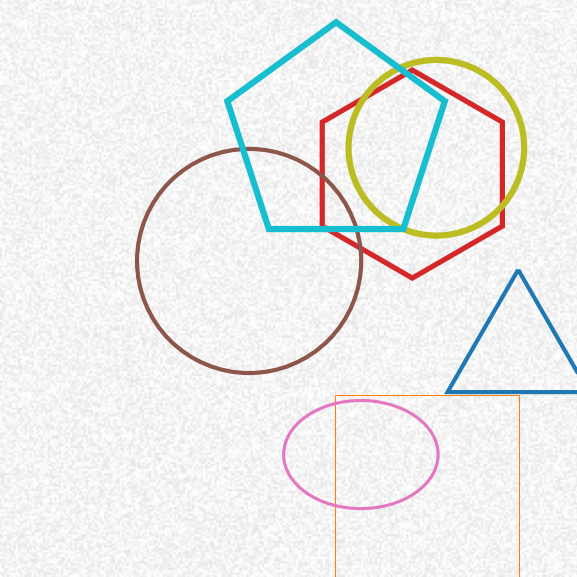[{"shape": "triangle", "thickness": 2, "radius": 0.71, "center": [0.897, 0.391]}, {"shape": "square", "thickness": 0.5, "radius": 0.8, "center": [0.74, 0.155]}, {"shape": "hexagon", "thickness": 2.5, "radius": 0.9, "center": [0.714, 0.698]}, {"shape": "circle", "thickness": 2, "radius": 0.97, "center": [0.431, 0.547]}, {"shape": "oval", "thickness": 1.5, "radius": 0.67, "center": [0.625, 0.212]}, {"shape": "circle", "thickness": 3, "radius": 0.76, "center": [0.756, 0.743]}, {"shape": "pentagon", "thickness": 3, "radius": 0.99, "center": [0.582, 0.763]}]